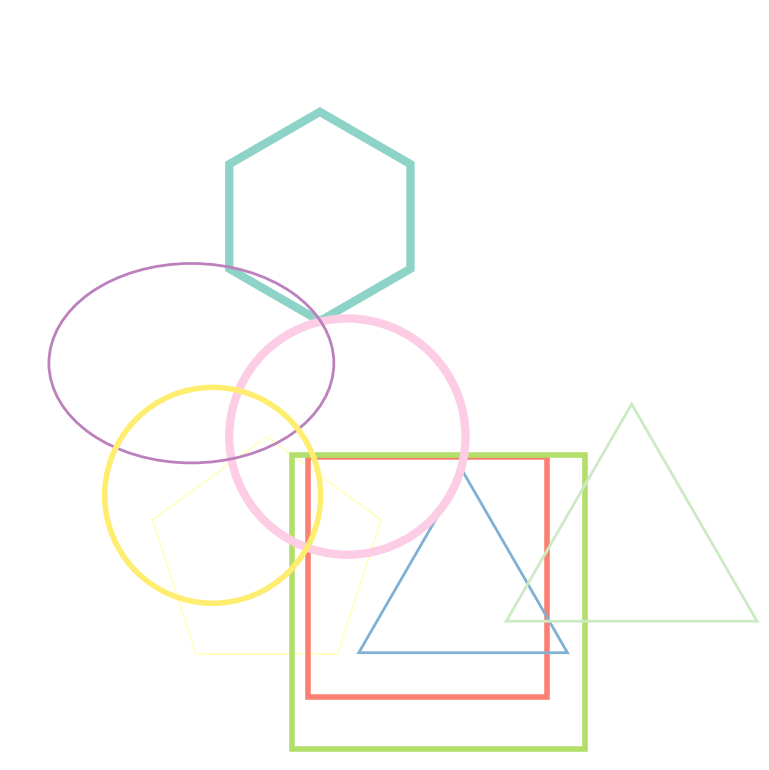[{"shape": "hexagon", "thickness": 3, "radius": 0.68, "center": [0.415, 0.719]}, {"shape": "pentagon", "thickness": 0.5, "radius": 0.78, "center": [0.346, 0.277]}, {"shape": "square", "thickness": 2, "radius": 0.78, "center": [0.555, 0.251]}, {"shape": "triangle", "thickness": 1, "radius": 0.78, "center": [0.601, 0.231]}, {"shape": "square", "thickness": 2, "radius": 0.95, "center": [0.569, 0.219]}, {"shape": "circle", "thickness": 3, "radius": 0.77, "center": [0.451, 0.433]}, {"shape": "oval", "thickness": 1, "radius": 0.93, "center": [0.249, 0.528]}, {"shape": "triangle", "thickness": 1, "radius": 0.94, "center": [0.82, 0.287]}, {"shape": "circle", "thickness": 2, "radius": 0.7, "center": [0.276, 0.357]}]